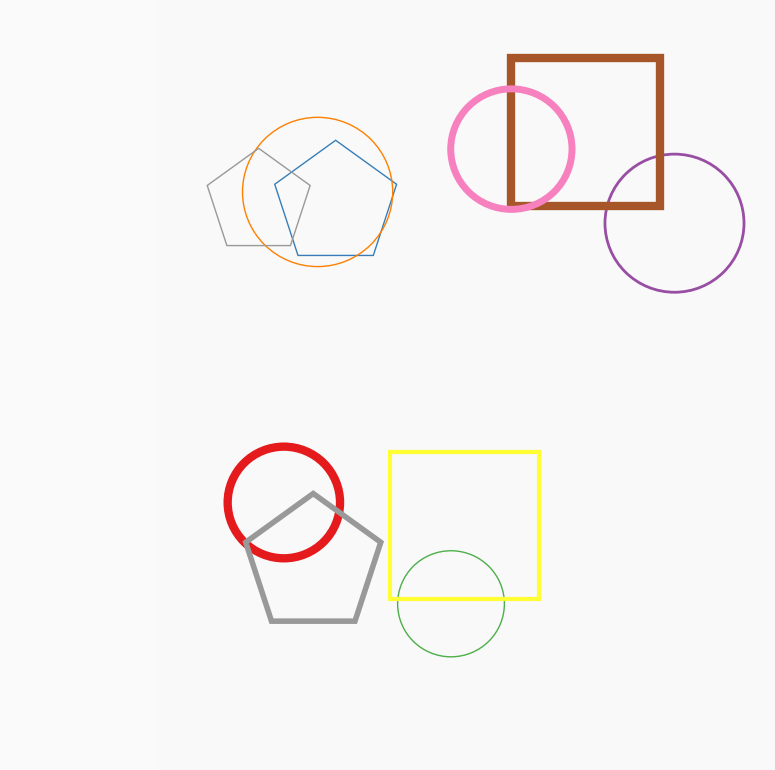[{"shape": "circle", "thickness": 3, "radius": 0.36, "center": [0.366, 0.347]}, {"shape": "pentagon", "thickness": 0.5, "radius": 0.41, "center": [0.433, 0.735]}, {"shape": "circle", "thickness": 0.5, "radius": 0.34, "center": [0.582, 0.216]}, {"shape": "circle", "thickness": 1, "radius": 0.45, "center": [0.87, 0.71]}, {"shape": "circle", "thickness": 0.5, "radius": 0.48, "center": [0.41, 0.751]}, {"shape": "square", "thickness": 1.5, "radius": 0.48, "center": [0.599, 0.317]}, {"shape": "square", "thickness": 3, "radius": 0.48, "center": [0.755, 0.829]}, {"shape": "circle", "thickness": 2.5, "radius": 0.39, "center": [0.66, 0.806]}, {"shape": "pentagon", "thickness": 2, "radius": 0.46, "center": [0.404, 0.267]}, {"shape": "pentagon", "thickness": 0.5, "radius": 0.35, "center": [0.334, 0.738]}]